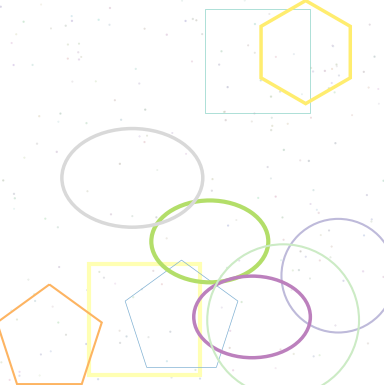[{"shape": "square", "thickness": 0.5, "radius": 0.68, "center": [0.668, 0.842]}, {"shape": "square", "thickness": 3, "radius": 0.72, "center": [0.376, 0.169]}, {"shape": "circle", "thickness": 1.5, "radius": 0.74, "center": [0.879, 0.284]}, {"shape": "pentagon", "thickness": 0.5, "radius": 0.77, "center": [0.472, 0.17]}, {"shape": "pentagon", "thickness": 1.5, "radius": 0.72, "center": [0.128, 0.118]}, {"shape": "oval", "thickness": 3, "radius": 0.76, "center": [0.545, 0.373]}, {"shape": "oval", "thickness": 2.5, "radius": 0.92, "center": [0.344, 0.538]}, {"shape": "oval", "thickness": 2.5, "radius": 0.76, "center": [0.655, 0.177]}, {"shape": "circle", "thickness": 1.5, "radius": 0.99, "center": [0.735, 0.168]}, {"shape": "hexagon", "thickness": 2.5, "radius": 0.67, "center": [0.794, 0.865]}]